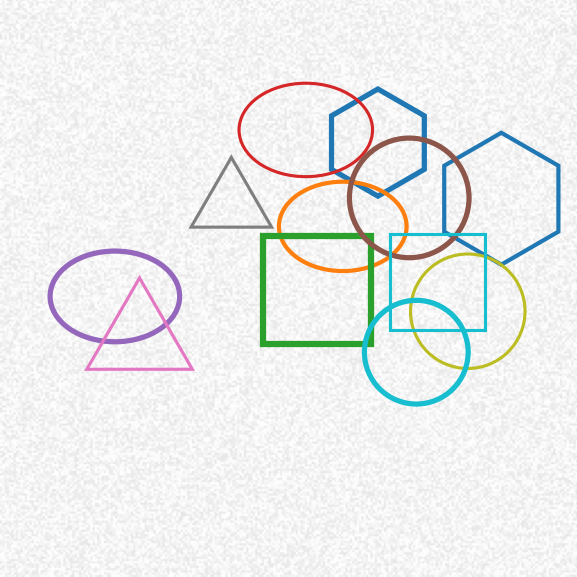[{"shape": "hexagon", "thickness": 2.5, "radius": 0.46, "center": [0.654, 0.752]}, {"shape": "hexagon", "thickness": 2, "radius": 0.57, "center": [0.868, 0.655]}, {"shape": "oval", "thickness": 2, "radius": 0.55, "center": [0.594, 0.607]}, {"shape": "square", "thickness": 3, "radius": 0.47, "center": [0.55, 0.497]}, {"shape": "oval", "thickness": 1.5, "radius": 0.58, "center": [0.53, 0.774]}, {"shape": "oval", "thickness": 2.5, "radius": 0.56, "center": [0.199, 0.486]}, {"shape": "circle", "thickness": 2.5, "radius": 0.52, "center": [0.709, 0.656]}, {"shape": "triangle", "thickness": 1.5, "radius": 0.53, "center": [0.242, 0.412]}, {"shape": "triangle", "thickness": 1.5, "radius": 0.4, "center": [0.401, 0.646]}, {"shape": "circle", "thickness": 1.5, "radius": 0.5, "center": [0.81, 0.46]}, {"shape": "square", "thickness": 1.5, "radius": 0.41, "center": [0.758, 0.511]}, {"shape": "circle", "thickness": 2.5, "radius": 0.45, "center": [0.721, 0.389]}]